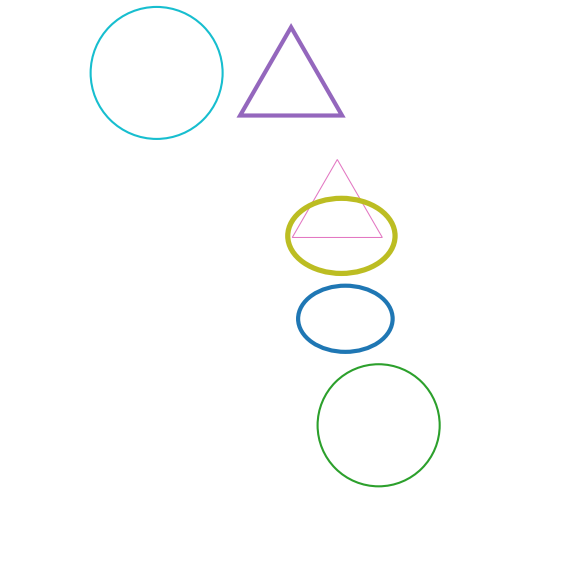[{"shape": "oval", "thickness": 2, "radius": 0.41, "center": [0.598, 0.447]}, {"shape": "circle", "thickness": 1, "radius": 0.53, "center": [0.656, 0.263]}, {"shape": "triangle", "thickness": 2, "radius": 0.51, "center": [0.504, 0.85]}, {"shape": "triangle", "thickness": 0.5, "radius": 0.45, "center": [0.584, 0.633]}, {"shape": "oval", "thickness": 2.5, "radius": 0.46, "center": [0.591, 0.591]}, {"shape": "circle", "thickness": 1, "radius": 0.57, "center": [0.271, 0.873]}]